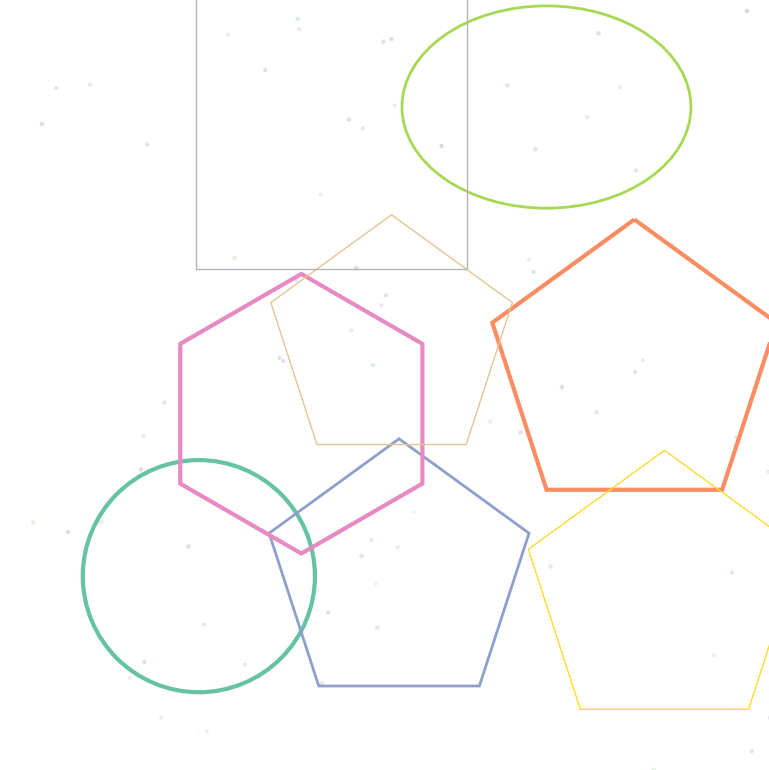[{"shape": "circle", "thickness": 1.5, "radius": 0.75, "center": [0.258, 0.252]}, {"shape": "pentagon", "thickness": 1.5, "radius": 0.97, "center": [0.824, 0.521]}, {"shape": "pentagon", "thickness": 1, "radius": 0.89, "center": [0.518, 0.253]}, {"shape": "hexagon", "thickness": 1.5, "radius": 0.91, "center": [0.391, 0.463]}, {"shape": "oval", "thickness": 1, "radius": 0.94, "center": [0.71, 0.861]}, {"shape": "pentagon", "thickness": 0.5, "radius": 0.93, "center": [0.863, 0.229]}, {"shape": "pentagon", "thickness": 0.5, "radius": 0.82, "center": [0.509, 0.556]}, {"shape": "square", "thickness": 0.5, "radius": 0.88, "center": [0.43, 0.827]}]